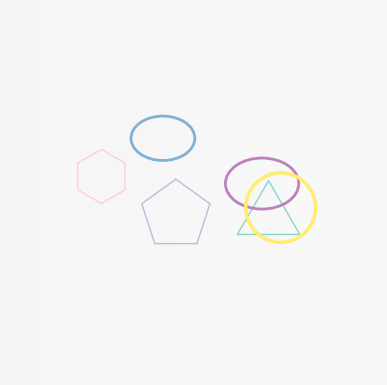[{"shape": "triangle", "thickness": 1, "radius": 0.47, "center": [0.693, 0.438]}, {"shape": "pentagon", "thickness": 1, "radius": 0.46, "center": [0.454, 0.442]}, {"shape": "oval", "thickness": 2, "radius": 0.41, "center": [0.42, 0.641]}, {"shape": "hexagon", "thickness": 1, "radius": 0.35, "center": [0.262, 0.542]}, {"shape": "oval", "thickness": 2, "radius": 0.47, "center": [0.676, 0.523]}, {"shape": "circle", "thickness": 2.5, "radius": 0.45, "center": [0.724, 0.461]}]